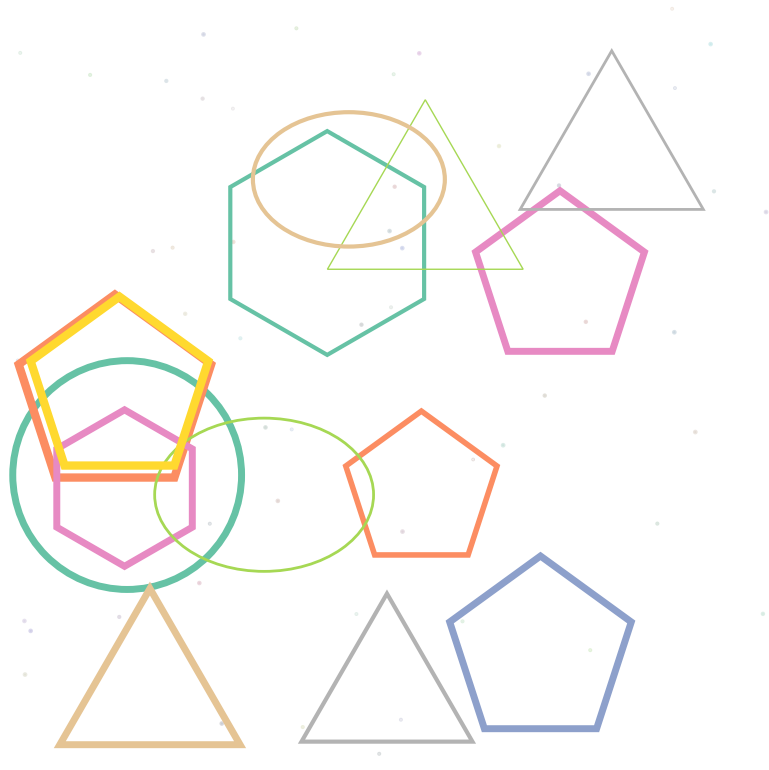[{"shape": "circle", "thickness": 2.5, "radius": 0.74, "center": [0.165, 0.383]}, {"shape": "hexagon", "thickness": 1.5, "radius": 0.73, "center": [0.425, 0.684]}, {"shape": "pentagon", "thickness": 2, "radius": 0.52, "center": [0.547, 0.363]}, {"shape": "pentagon", "thickness": 3, "radius": 0.66, "center": [0.149, 0.486]}, {"shape": "pentagon", "thickness": 2.5, "radius": 0.62, "center": [0.702, 0.154]}, {"shape": "pentagon", "thickness": 2.5, "radius": 0.58, "center": [0.727, 0.637]}, {"shape": "hexagon", "thickness": 2.5, "radius": 0.51, "center": [0.162, 0.366]}, {"shape": "oval", "thickness": 1, "radius": 0.71, "center": [0.343, 0.357]}, {"shape": "triangle", "thickness": 0.5, "radius": 0.73, "center": [0.552, 0.724]}, {"shape": "pentagon", "thickness": 3, "radius": 0.61, "center": [0.155, 0.494]}, {"shape": "oval", "thickness": 1.5, "radius": 0.62, "center": [0.453, 0.767]}, {"shape": "triangle", "thickness": 2.5, "radius": 0.68, "center": [0.195, 0.1]}, {"shape": "triangle", "thickness": 1, "radius": 0.69, "center": [0.794, 0.797]}, {"shape": "triangle", "thickness": 1.5, "radius": 0.64, "center": [0.503, 0.101]}]